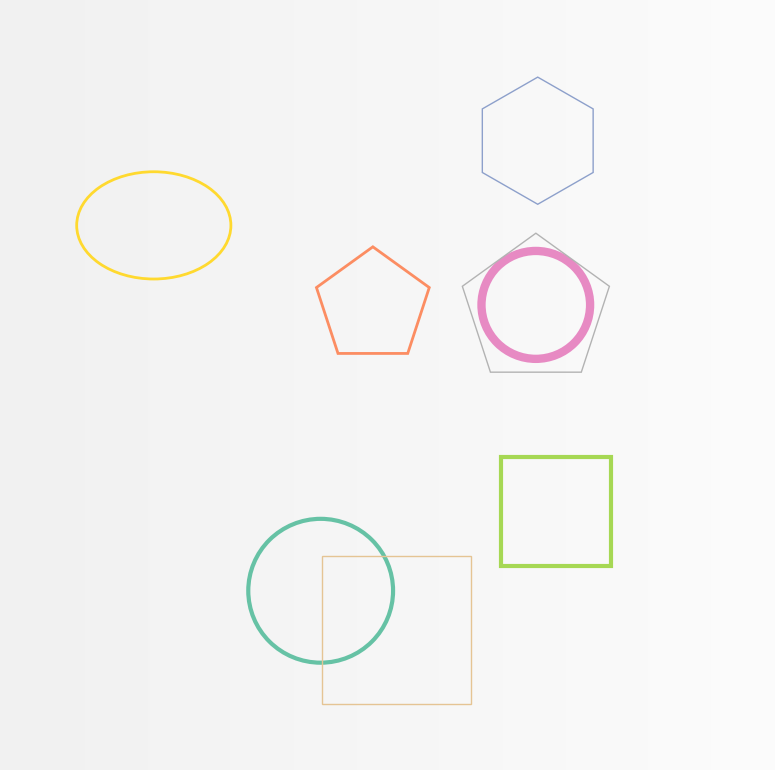[{"shape": "circle", "thickness": 1.5, "radius": 0.47, "center": [0.414, 0.233]}, {"shape": "pentagon", "thickness": 1, "radius": 0.38, "center": [0.481, 0.603]}, {"shape": "hexagon", "thickness": 0.5, "radius": 0.41, "center": [0.694, 0.817]}, {"shape": "circle", "thickness": 3, "radius": 0.35, "center": [0.691, 0.604]}, {"shape": "square", "thickness": 1.5, "radius": 0.36, "center": [0.717, 0.336]}, {"shape": "oval", "thickness": 1, "radius": 0.5, "center": [0.198, 0.707]}, {"shape": "square", "thickness": 0.5, "radius": 0.48, "center": [0.511, 0.181]}, {"shape": "pentagon", "thickness": 0.5, "radius": 0.5, "center": [0.691, 0.597]}]